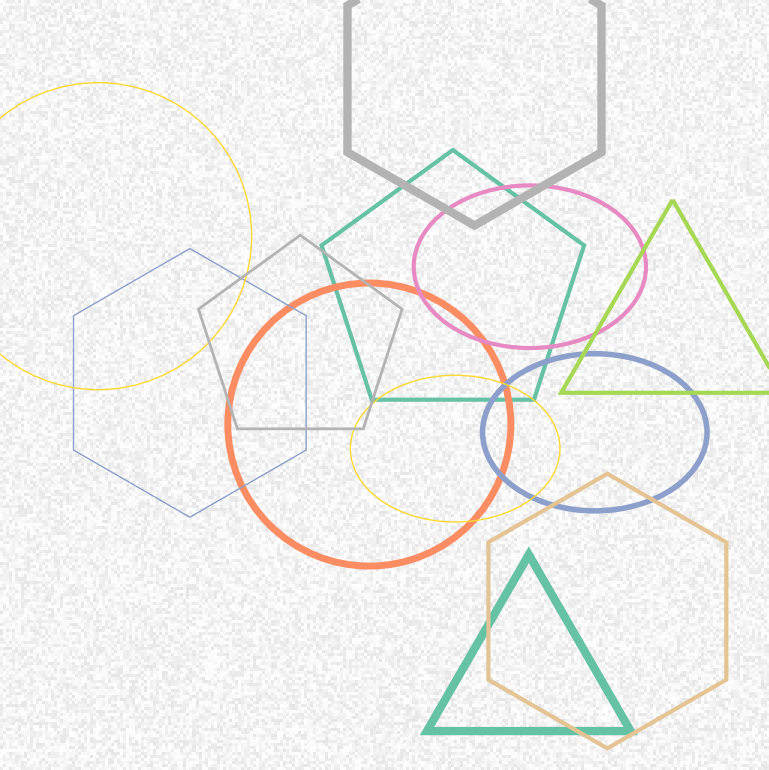[{"shape": "triangle", "thickness": 3, "radius": 0.76, "center": [0.687, 0.127]}, {"shape": "pentagon", "thickness": 1.5, "radius": 0.9, "center": [0.588, 0.626]}, {"shape": "circle", "thickness": 2.5, "radius": 0.92, "center": [0.48, 0.449]}, {"shape": "hexagon", "thickness": 0.5, "radius": 0.87, "center": [0.247, 0.503]}, {"shape": "oval", "thickness": 2, "radius": 0.73, "center": [0.772, 0.439]}, {"shape": "oval", "thickness": 1.5, "radius": 0.75, "center": [0.688, 0.654]}, {"shape": "triangle", "thickness": 1.5, "radius": 0.84, "center": [0.874, 0.573]}, {"shape": "oval", "thickness": 0.5, "radius": 0.68, "center": [0.591, 0.417]}, {"shape": "circle", "thickness": 0.5, "radius": 1.0, "center": [0.127, 0.693]}, {"shape": "hexagon", "thickness": 1.5, "radius": 0.89, "center": [0.789, 0.206]}, {"shape": "hexagon", "thickness": 3, "radius": 0.95, "center": [0.616, 0.898]}, {"shape": "pentagon", "thickness": 1, "radius": 0.7, "center": [0.39, 0.556]}]